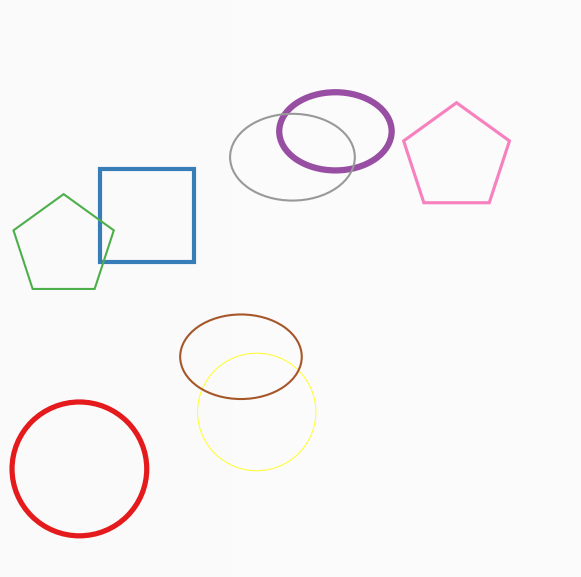[{"shape": "circle", "thickness": 2.5, "radius": 0.58, "center": [0.137, 0.187]}, {"shape": "square", "thickness": 2, "radius": 0.4, "center": [0.254, 0.625]}, {"shape": "pentagon", "thickness": 1, "radius": 0.45, "center": [0.109, 0.572]}, {"shape": "oval", "thickness": 3, "radius": 0.48, "center": [0.577, 0.772]}, {"shape": "circle", "thickness": 0.5, "radius": 0.51, "center": [0.442, 0.286]}, {"shape": "oval", "thickness": 1, "radius": 0.52, "center": [0.415, 0.381]}, {"shape": "pentagon", "thickness": 1.5, "radius": 0.48, "center": [0.785, 0.726]}, {"shape": "oval", "thickness": 1, "radius": 0.54, "center": [0.503, 0.727]}]